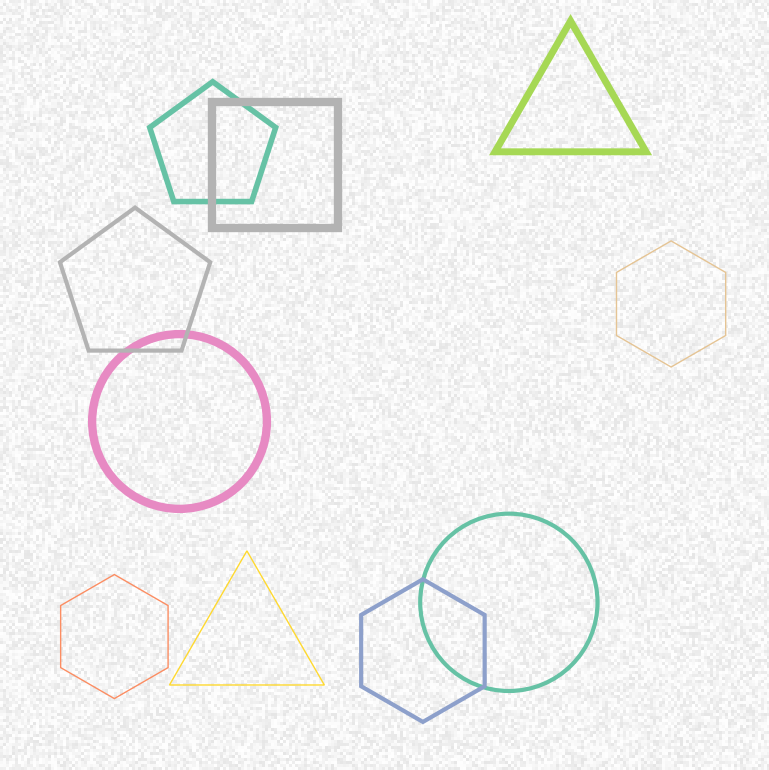[{"shape": "circle", "thickness": 1.5, "radius": 0.58, "center": [0.661, 0.218]}, {"shape": "pentagon", "thickness": 2, "radius": 0.43, "center": [0.276, 0.808]}, {"shape": "hexagon", "thickness": 0.5, "radius": 0.4, "center": [0.149, 0.173]}, {"shape": "hexagon", "thickness": 1.5, "radius": 0.46, "center": [0.549, 0.155]}, {"shape": "circle", "thickness": 3, "radius": 0.57, "center": [0.233, 0.453]}, {"shape": "triangle", "thickness": 2.5, "radius": 0.57, "center": [0.741, 0.859]}, {"shape": "triangle", "thickness": 0.5, "radius": 0.58, "center": [0.321, 0.168]}, {"shape": "hexagon", "thickness": 0.5, "radius": 0.41, "center": [0.872, 0.605]}, {"shape": "square", "thickness": 3, "radius": 0.41, "center": [0.357, 0.786]}, {"shape": "pentagon", "thickness": 1.5, "radius": 0.51, "center": [0.175, 0.628]}]